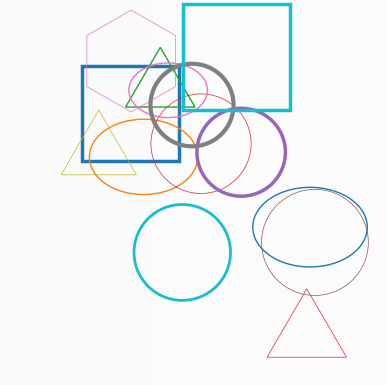[{"shape": "square", "thickness": 2.5, "radius": 0.62, "center": [0.337, 0.705]}, {"shape": "oval", "thickness": 1, "radius": 0.74, "center": [0.8, 0.41]}, {"shape": "oval", "thickness": 1, "radius": 0.7, "center": [0.371, 0.592]}, {"shape": "triangle", "thickness": 1, "radius": 0.52, "center": [0.414, 0.774]}, {"shape": "circle", "thickness": 0.5, "radius": 0.65, "center": [0.519, 0.627]}, {"shape": "triangle", "thickness": 0.5, "radius": 0.59, "center": [0.792, 0.131]}, {"shape": "circle", "thickness": 2.5, "radius": 0.57, "center": [0.622, 0.605]}, {"shape": "circle", "thickness": 0.5, "radius": 0.69, "center": [0.813, 0.37]}, {"shape": "hexagon", "thickness": 0.5, "radius": 0.66, "center": [0.339, 0.841]}, {"shape": "oval", "thickness": 1, "radius": 0.51, "center": [0.434, 0.766]}, {"shape": "circle", "thickness": 3, "radius": 0.54, "center": [0.495, 0.727]}, {"shape": "triangle", "thickness": 0.5, "radius": 0.56, "center": [0.255, 0.602]}, {"shape": "square", "thickness": 2.5, "radius": 0.69, "center": [0.61, 0.851]}, {"shape": "circle", "thickness": 2, "radius": 0.62, "center": [0.47, 0.344]}]